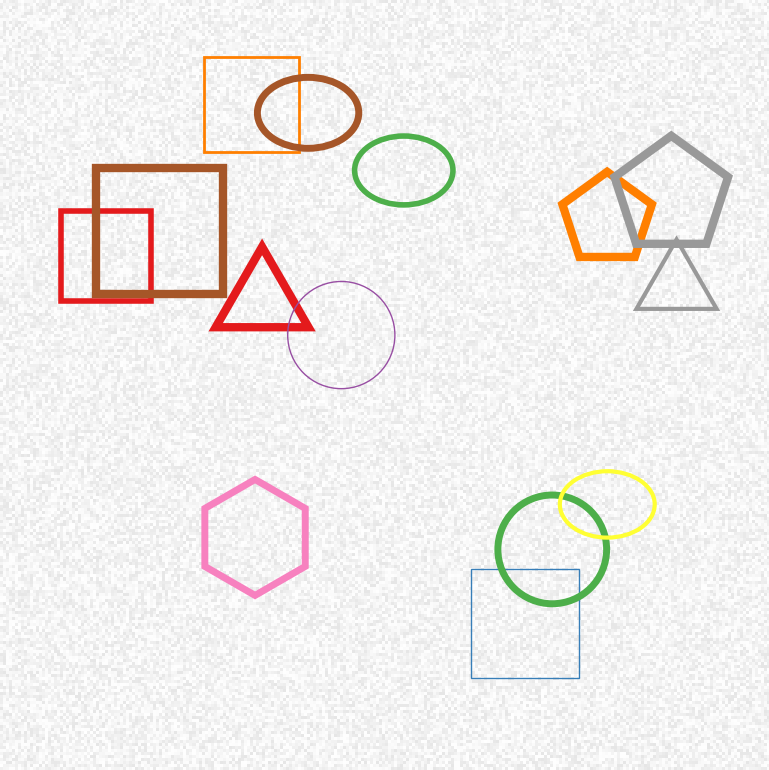[{"shape": "square", "thickness": 2, "radius": 0.29, "center": [0.138, 0.667]}, {"shape": "triangle", "thickness": 3, "radius": 0.35, "center": [0.34, 0.61]}, {"shape": "square", "thickness": 0.5, "radius": 0.35, "center": [0.682, 0.19]}, {"shape": "oval", "thickness": 2, "radius": 0.32, "center": [0.524, 0.779]}, {"shape": "circle", "thickness": 2.5, "radius": 0.35, "center": [0.717, 0.287]}, {"shape": "circle", "thickness": 0.5, "radius": 0.35, "center": [0.443, 0.565]}, {"shape": "square", "thickness": 1, "radius": 0.31, "center": [0.327, 0.864]}, {"shape": "pentagon", "thickness": 3, "radius": 0.31, "center": [0.789, 0.716]}, {"shape": "oval", "thickness": 1.5, "radius": 0.31, "center": [0.789, 0.345]}, {"shape": "square", "thickness": 3, "radius": 0.41, "center": [0.207, 0.7]}, {"shape": "oval", "thickness": 2.5, "radius": 0.33, "center": [0.4, 0.853]}, {"shape": "hexagon", "thickness": 2.5, "radius": 0.38, "center": [0.331, 0.302]}, {"shape": "triangle", "thickness": 1.5, "radius": 0.3, "center": [0.879, 0.629]}, {"shape": "pentagon", "thickness": 3, "radius": 0.39, "center": [0.872, 0.746]}]